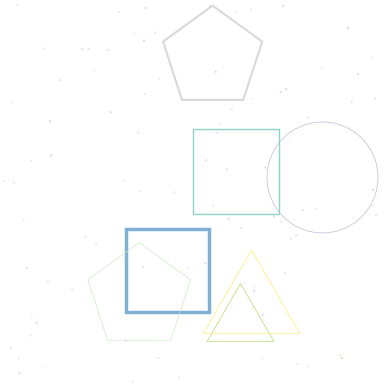[{"shape": "square", "thickness": 1, "radius": 0.56, "center": [0.612, 0.555]}, {"shape": "circle", "thickness": 0.5, "radius": 0.72, "center": [0.838, 0.539]}, {"shape": "square", "thickness": 2.5, "radius": 0.54, "center": [0.436, 0.297]}, {"shape": "triangle", "thickness": 0.5, "radius": 0.5, "center": [0.625, 0.163]}, {"shape": "pentagon", "thickness": 1.5, "radius": 0.68, "center": [0.552, 0.85]}, {"shape": "pentagon", "thickness": 0.5, "radius": 0.7, "center": [0.362, 0.23]}, {"shape": "triangle", "thickness": 0.5, "radius": 0.72, "center": [0.653, 0.206]}]